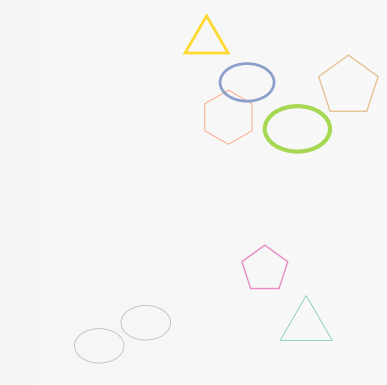[{"shape": "triangle", "thickness": 0.5, "radius": 0.39, "center": [0.79, 0.155]}, {"shape": "hexagon", "thickness": 0.5, "radius": 0.35, "center": [0.589, 0.695]}, {"shape": "oval", "thickness": 2, "radius": 0.35, "center": [0.638, 0.786]}, {"shape": "pentagon", "thickness": 1, "radius": 0.31, "center": [0.683, 0.301]}, {"shape": "oval", "thickness": 3, "radius": 0.42, "center": [0.767, 0.665]}, {"shape": "triangle", "thickness": 2, "radius": 0.32, "center": [0.533, 0.894]}, {"shape": "pentagon", "thickness": 1, "radius": 0.4, "center": [0.899, 0.776]}, {"shape": "oval", "thickness": 0.5, "radius": 0.32, "center": [0.256, 0.102]}, {"shape": "oval", "thickness": 0.5, "radius": 0.32, "center": [0.376, 0.162]}]